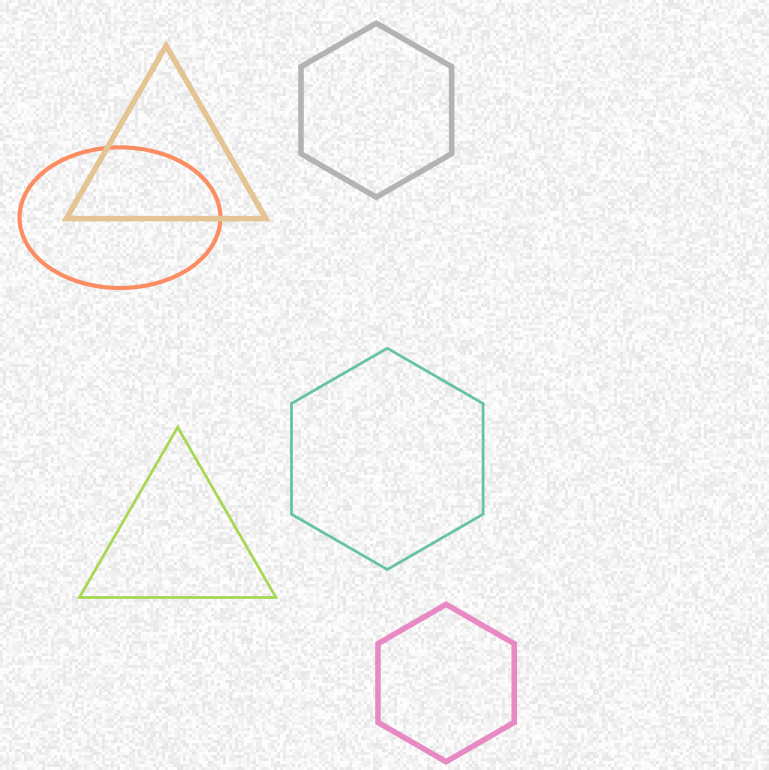[{"shape": "hexagon", "thickness": 1, "radius": 0.72, "center": [0.503, 0.404]}, {"shape": "oval", "thickness": 1.5, "radius": 0.65, "center": [0.156, 0.717]}, {"shape": "hexagon", "thickness": 2, "radius": 0.51, "center": [0.579, 0.113]}, {"shape": "triangle", "thickness": 1, "radius": 0.74, "center": [0.231, 0.298]}, {"shape": "triangle", "thickness": 2, "radius": 0.75, "center": [0.216, 0.791]}, {"shape": "hexagon", "thickness": 2, "radius": 0.56, "center": [0.489, 0.857]}]